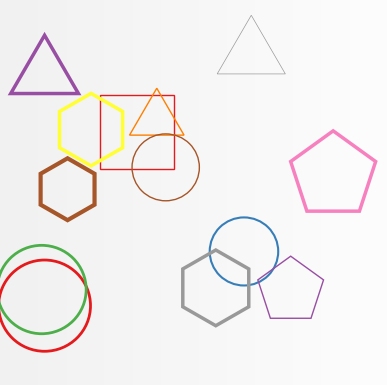[{"shape": "square", "thickness": 1, "radius": 0.48, "center": [0.354, 0.657]}, {"shape": "circle", "thickness": 2, "radius": 0.59, "center": [0.115, 0.206]}, {"shape": "circle", "thickness": 1.5, "radius": 0.44, "center": [0.63, 0.347]}, {"shape": "circle", "thickness": 2, "radius": 0.57, "center": [0.108, 0.248]}, {"shape": "triangle", "thickness": 2.5, "radius": 0.5, "center": [0.115, 0.807]}, {"shape": "pentagon", "thickness": 1, "radius": 0.45, "center": [0.75, 0.245]}, {"shape": "triangle", "thickness": 1, "radius": 0.41, "center": [0.405, 0.69]}, {"shape": "hexagon", "thickness": 2.5, "radius": 0.47, "center": [0.235, 0.663]}, {"shape": "circle", "thickness": 1, "radius": 0.43, "center": [0.428, 0.565]}, {"shape": "hexagon", "thickness": 3, "radius": 0.4, "center": [0.174, 0.509]}, {"shape": "pentagon", "thickness": 2.5, "radius": 0.58, "center": [0.86, 0.545]}, {"shape": "triangle", "thickness": 0.5, "radius": 0.51, "center": [0.648, 0.859]}, {"shape": "hexagon", "thickness": 2.5, "radius": 0.49, "center": [0.557, 0.252]}]